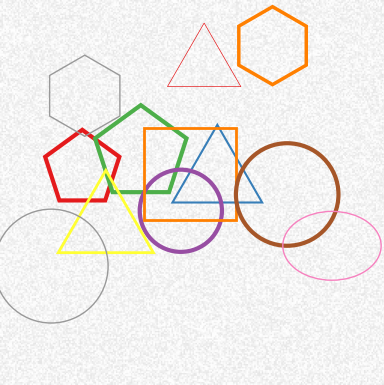[{"shape": "pentagon", "thickness": 3, "radius": 0.51, "center": [0.214, 0.561]}, {"shape": "triangle", "thickness": 0.5, "radius": 0.55, "center": [0.53, 0.83]}, {"shape": "triangle", "thickness": 1.5, "radius": 0.67, "center": [0.564, 0.541]}, {"shape": "pentagon", "thickness": 3, "radius": 0.62, "center": [0.366, 0.602]}, {"shape": "circle", "thickness": 3, "radius": 0.53, "center": [0.47, 0.453]}, {"shape": "hexagon", "thickness": 2.5, "radius": 0.51, "center": [0.708, 0.881]}, {"shape": "square", "thickness": 2, "radius": 0.6, "center": [0.494, 0.549]}, {"shape": "triangle", "thickness": 2, "radius": 0.71, "center": [0.275, 0.415]}, {"shape": "circle", "thickness": 3, "radius": 0.67, "center": [0.746, 0.495]}, {"shape": "oval", "thickness": 1, "radius": 0.64, "center": [0.862, 0.362]}, {"shape": "hexagon", "thickness": 1, "radius": 0.53, "center": [0.22, 0.751]}, {"shape": "circle", "thickness": 1, "radius": 0.74, "center": [0.133, 0.309]}]